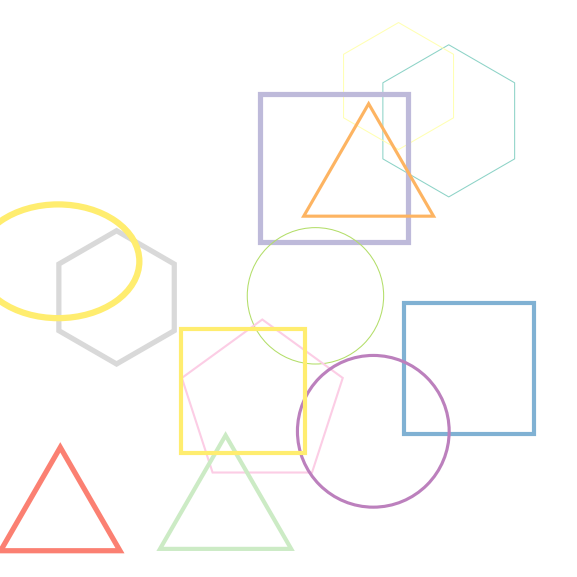[{"shape": "hexagon", "thickness": 0.5, "radius": 0.66, "center": [0.777, 0.79]}, {"shape": "hexagon", "thickness": 0.5, "radius": 0.55, "center": [0.69, 0.85]}, {"shape": "square", "thickness": 2.5, "radius": 0.64, "center": [0.579, 0.709]}, {"shape": "triangle", "thickness": 2.5, "radius": 0.6, "center": [0.104, 0.105]}, {"shape": "square", "thickness": 2, "radius": 0.57, "center": [0.812, 0.361]}, {"shape": "triangle", "thickness": 1.5, "radius": 0.65, "center": [0.638, 0.69]}, {"shape": "circle", "thickness": 0.5, "radius": 0.59, "center": [0.546, 0.487]}, {"shape": "pentagon", "thickness": 1, "radius": 0.73, "center": [0.454, 0.299]}, {"shape": "hexagon", "thickness": 2.5, "radius": 0.58, "center": [0.202, 0.484]}, {"shape": "circle", "thickness": 1.5, "radius": 0.66, "center": [0.646, 0.252]}, {"shape": "triangle", "thickness": 2, "radius": 0.66, "center": [0.391, 0.114]}, {"shape": "square", "thickness": 2, "radius": 0.54, "center": [0.421, 0.322]}, {"shape": "oval", "thickness": 3, "radius": 0.7, "center": [0.101, 0.547]}]